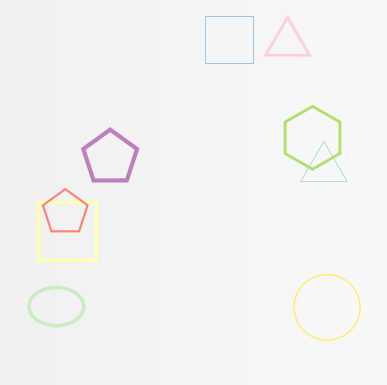[{"shape": "triangle", "thickness": 0.5, "radius": 0.35, "center": [0.836, 0.563]}, {"shape": "square", "thickness": 2.5, "radius": 0.37, "center": [0.173, 0.4]}, {"shape": "pentagon", "thickness": 1.5, "radius": 0.3, "center": [0.168, 0.448]}, {"shape": "square", "thickness": 0.5, "radius": 0.31, "center": [0.59, 0.897]}, {"shape": "hexagon", "thickness": 2, "radius": 0.41, "center": [0.807, 0.642]}, {"shape": "triangle", "thickness": 2, "radius": 0.33, "center": [0.742, 0.889]}, {"shape": "pentagon", "thickness": 3, "radius": 0.36, "center": [0.284, 0.59]}, {"shape": "oval", "thickness": 2.5, "radius": 0.35, "center": [0.145, 0.204]}, {"shape": "circle", "thickness": 1, "radius": 0.43, "center": [0.844, 0.202]}]